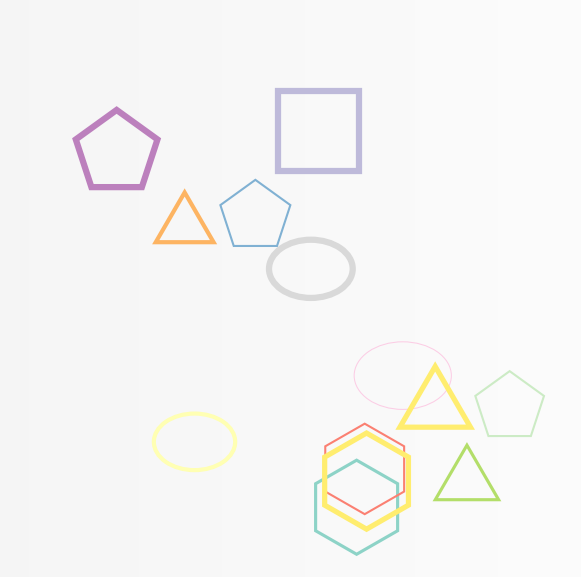[{"shape": "hexagon", "thickness": 1.5, "radius": 0.41, "center": [0.614, 0.121]}, {"shape": "oval", "thickness": 2, "radius": 0.35, "center": [0.335, 0.234]}, {"shape": "square", "thickness": 3, "radius": 0.35, "center": [0.548, 0.772]}, {"shape": "hexagon", "thickness": 1, "radius": 0.39, "center": [0.627, 0.187]}, {"shape": "pentagon", "thickness": 1, "radius": 0.32, "center": [0.439, 0.624]}, {"shape": "triangle", "thickness": 2, "radius": 0.29, "center": [0.318, 0.608]}, {"shape": "triangle", "thickness": 1.5, "radius": 0.31, "center": [0.803, 0.165]}, {"shape": "oval", "thickness": 0.5, "radius": 0.42, "center": [0.693, 0.349]}, {"shape": "oval", "thickness": 3, "radius": 0.36, "center": [0.535, 0.534]}, {"shape": "pentagon", "thickness": 3, "radius": 0.37, "center": [0.201, 0.735]}, {"shape": "pentagon", "thickness": 1, "radius": 0.31, "center": [0.877, 0.294]}, {"shape": "triangle", "thickness": 2.5, "radius": 0.35, "center": [0.749, 0.294]}, {"shape": "hexagon", "thickness": 2.5, "radius": 0.42, "center": [0.631, 0.166]}]